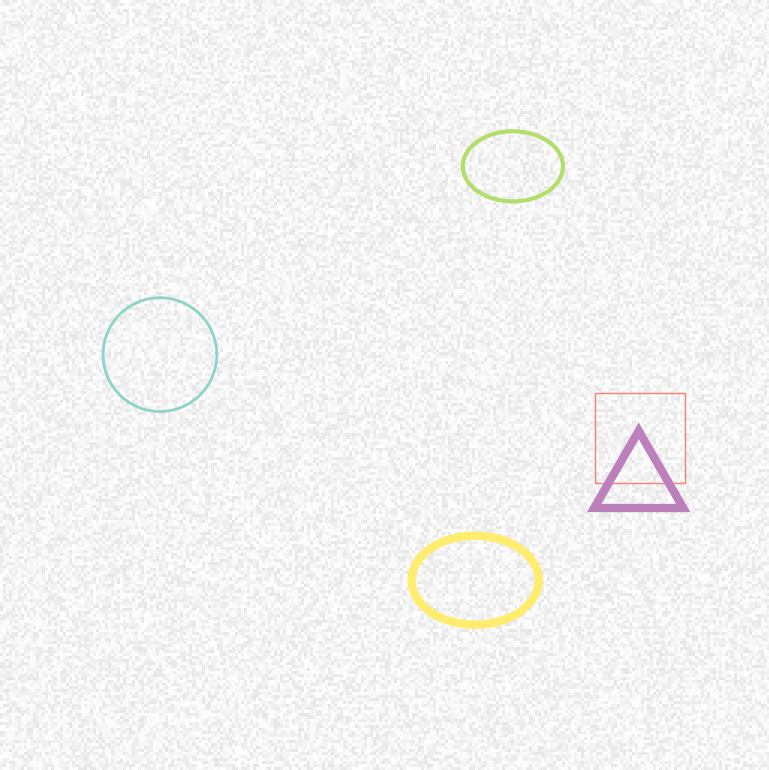[{"shape": "circle", "thickness": 1, "radius": 0.37, "center": [0.208, 0.539]}, {"shape": "square", "thickness": 0.5, "radius": 0.29, "center": [0.831, 0.431]}, {"shape": "oval", "thickness": 1.5, "radius": 0.33, "center": [0.666, 0.784]}, {"shape": "triangle", "thickness": 3, "radius": 0.33, "center": [0.83, 0.374]}, {"shape": "oval", "thickness": 3, "radius": 0.41, "center": [0.617, 0.247]}]